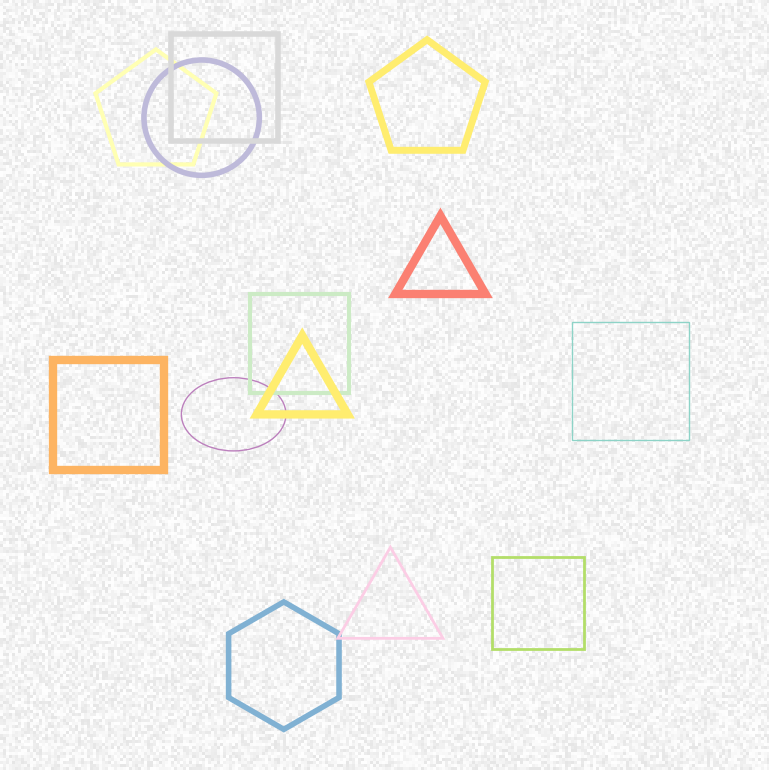[{"shape": "square", "thickness": 0.5, "radius": 0.38, "center": [0.819, 0.505]}, {"shape": "pentagon", "thickness": 1.5, "radius": 0.41, "center": [0.203, 0.853]}, {"shape": "circle", "thickness": 2, "radius": 0.37, "center": [0.262, 0.847]}, {"shape": "triangle", "thickness": 3, "radius": 0.34, "center": [0.572, 0.652]}, {"shape": "hexagon", "thickness": 2, "radius": 0.41, "center": [0.369, 0.136]}, {"shape": "square", "thickness": 3, "radius": 0.36, "center": [0.141, 0.461]}, {"shape": "square", "thickness": 1, "radius": 0.3, "center": [0.699, 0.217]}, {"shape": "triangle", "thickness": 1, "radius": 0.39, "center": [0.507, 0.21]}, {"shape": "square", "thickness": 2, "radius": 0.35, "center": [0.291, 0.886]}, {"shape": "oval", "thickness": 0.5, "radius": 0.34, "center": [0.303, 0.462]}, {"shape": "square", "thickness": 1.5, "radius": 0.32, "center": [0.389, 0.554]}, {"shape": "triangle", "thickness": 3, "radius": 0.34, "center": [0.393, 0.496]}, {"shape": "pentagon", "thickness": 2.5, "radius": 0.4, "center": [0.555, 0.869]}]